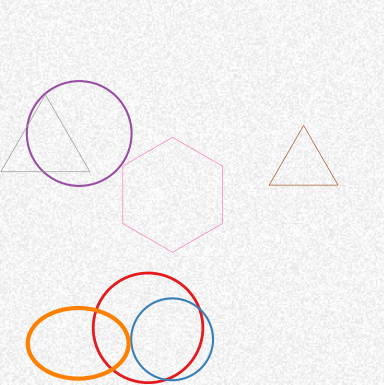[{"shape": "circle", "thickness": 2, "radius": 0.71, "center": [0.385, 0.148]}, {"shape": "circle", "thickness": 1.5, "radius": 0.53, "center": [0.447, 0.119]}, {"shape": "circle", "thickness": 1.5, "radius": 0.68, "center": [0.206, 0.653]}, {"shape": "oval", "thickness": 3, "radius": 0.66, "center": [0.203, 0.108]}, {"shape": "triangle", "thickness": 0.5, "radius": 0.52, "center": [0.789, 0.571]}, {"shape": "hexagon", "thickness": 0.5, "radius": 0.75, "center": [0.448, 0.494]}, {"shape": "triangle", "thickness": 0.5, "radius": 0.67, "center": [0.118, 0.621]}]